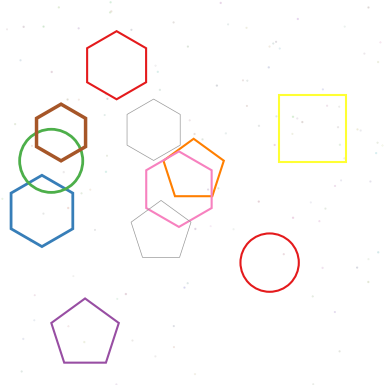[{"shape": "circle", "thickness": 1.5, "radius": 0.38, "center": [0.7, 0.318]}, {"shape": "hexagon", "thickness": 1.5, "radius": 0.44, "center": [0.303, 0.831]}, {"shape": "hexagon", "thickness": 2, "radius": 0.46, "center": [0.109, 0.452]}, {"shape": "circle", "thickness": 2, "radius": 0.41, "center": [0.133, 0.582]}, {"shape": "pentagon", "thickness": 1.5, "radius": 0.46, "center": [0.221, 0.133]}, {"shape": "pentagon", "thickness": 1.5, "radius": 0.41, "center": [0.503, 0.557]}, {"shape": "square", "thickness": 1.5, "radius": 0.44, "center": [0.812, 0.665]}, {"shape": "hexagon", "thickness": 2.5, "radius": 0.37, "center": [0.159, 0.656]}, {"shape": "hexagon", "thickness": 1.5, "radius": 0.49, "center": [0.465, 0.509]}, {"shape": "pentagon", "thickness": 0.5, "radius": 0.41, "center": [0.418, 0.398]}, {"shape": "hexagon", "thickness": 0.5, "radius": 0.4, "center": [0.399, 0.663]}]